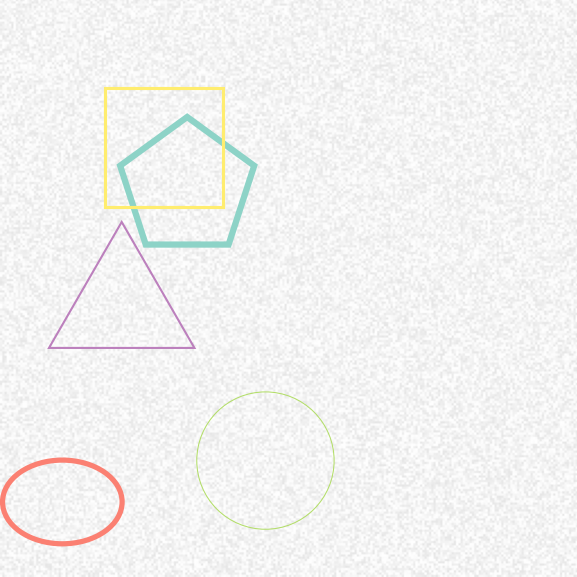[{"shape": "pentagon", "thickness": 3, "radius": 0.61, "center": [0.324, 0.674]}, {"shape": "oval", "thickness": 2.5, "radius": 0.52, "center": [0.108, 0.13]}, {"shape": "circle", "thickness": 0.5, "radius": 0.59, "center": [0.46, 0.202]}, {"shape": "triangle", "thickness": 1, "radius": 0.73, "center": [0.211, 0.469]}, {"shape": "square", "thickness": 1.5, "radius": 0.51, "center": [0.284, 0.743]}]